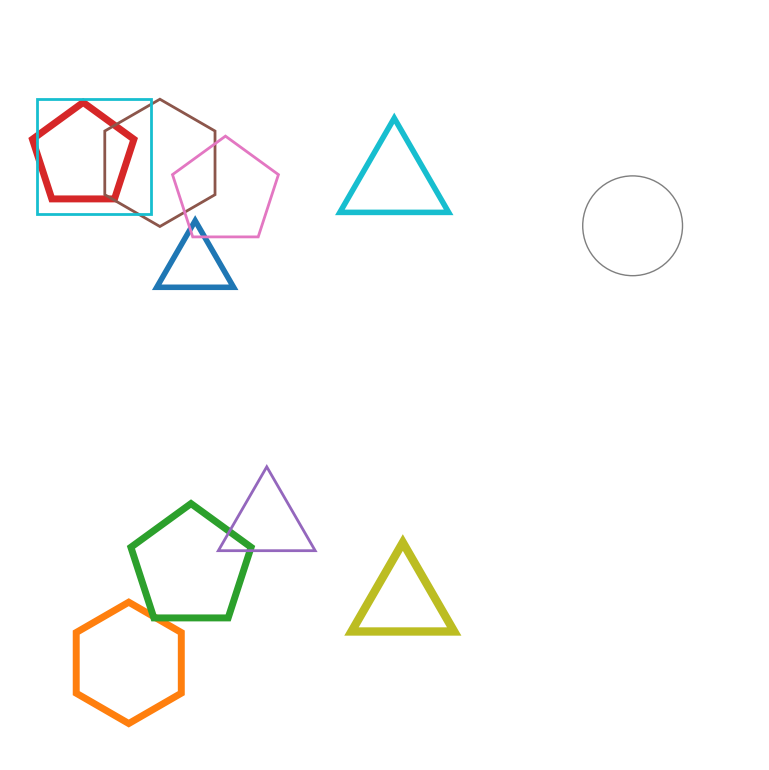[{"shape": "triangle", "thickness": 2, "radius": 0.29, "center": [0.253, 0.656]}, {"shape": "hexagon", "thickness": 2.5, "radius": 0.39, "center": [0.167, 0.139]}, {"shape": "pentagon", "thickness": 2.5, "radius": 0.41, "center": [0.248, 0.264]}, {"shape": "pentagon", "thickness": 2.5, "radius": 0.35, "center": [0.108, 0.798]}, {"shape": "triangle", "thickness": 1, "radius": 0.36, "center": [0.346, 0.321]}, {"shape": "hexagon", "thickness": 1, "radius": 0.41, "center": [0.208, 0.788]}, {"shape": "pentagon", "thickness": 1, "radius": 0.36, "center": [0.293, 0.751]}, {"shape": "circle", "thickness": 0.5, "radius": 0.32, "center": [0.822, 0.707]}, {"shape": "triangle", "thickness": 3, "radius": 0.39, "center": [0.523, 0.218]}, {"shape": "square", "thickness": 1, "radius": 0.37, "center": [0.122, 0.797]}, {"shape": "triangle", "thickness": 2, "radius": 0.41, "center": [0.512, 0.765]}]